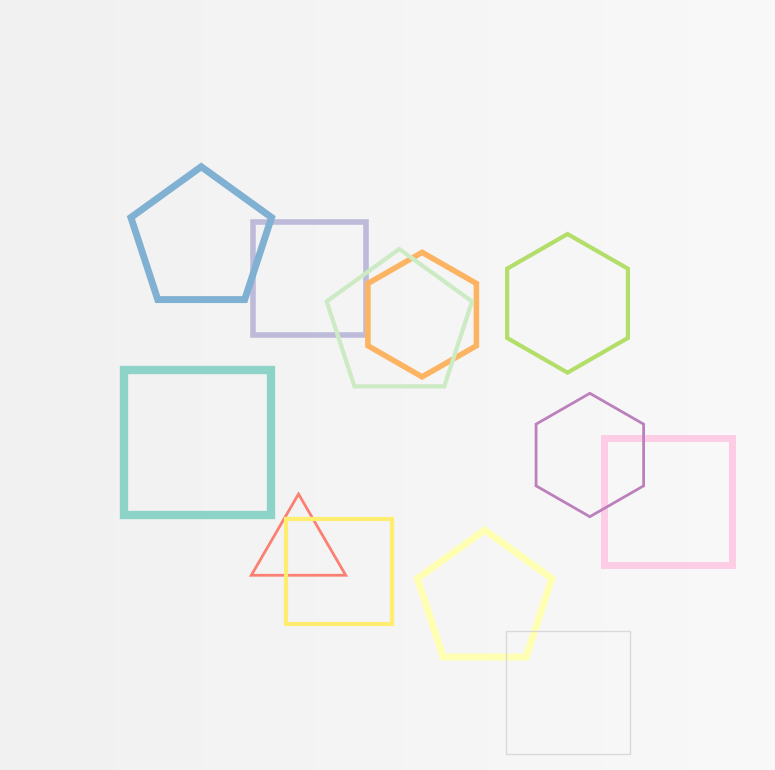[{"shape": "square", "thickness": 3, "radius": 0.47, "center": [0.255, 0.425]}, {"shape": "pentagon", "thickness": 2.5, "radius": 0.46, "center": [0.625, 0.22]}, {"shape": "square", "thickness": 2, "radius": 0.37, "center": [0.399, 0.638]}, {"shape": "triangle", "thickness": 1, "radius": 0.35, "center": [0.385, 0.288]}, {"shape": "pentagon", "thickness": 2.5, "radius": 0.48, "center": [0.26, 0.688]}, {"shape": "hexagon", "thickness": 2, "radius": 0.4, "center": [0.545, 0.591]}, {"shape": "hexagon", "thickness": 1.5, "radius": 0.45, "center": [0.732, 0.606]}, {"shape": "square", "thickness": 2.5, "radius": 0.41, "center": [0.862, 0.348]}, {"shape": "square", "thickness": 0.5, "radius": 0.4, "center": [0.733, 0.101]}, {"shape": "hexagon", "thickness": 1, "radius": 0.4, "center": [0.761, 0.409]}, {"shape": "pentagon", "thickness": 1.5, "radius": 0.49, "center": [0.515, 0.578]}, {"shape": "square", "thickness": 1.5, "radius": 0.34, "center": [0.437, 0.257]}]